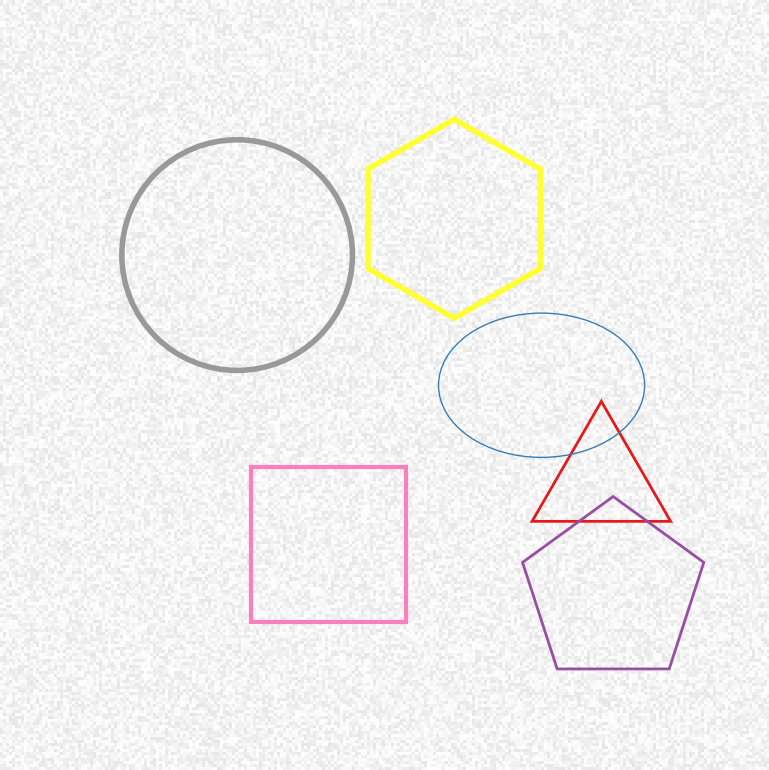[{"shape": "triangle", "thickness": 1, "radius": 0.52, "center": [0.781, 0.375]}, {"shape": "oval", "thickness": 0.5, "radius": 0.67, "center": [0.703, 0.5]}, {"shape": "pentagon", "thickness": 1, "radius": 0.62, "center": [0.796, 0.231]}, {"shape": "hexagon", "thickness": 2, "radius": 0.65, "center": [0.59, 0.716]}, {"shape": "square", "thickness": 1.5, "radius": 0.5, "center": [0.427, 0.292]}, {"shape": "circle", "thickness": 2, "radius": 0.75, "center": [0.308, 0.669]}]